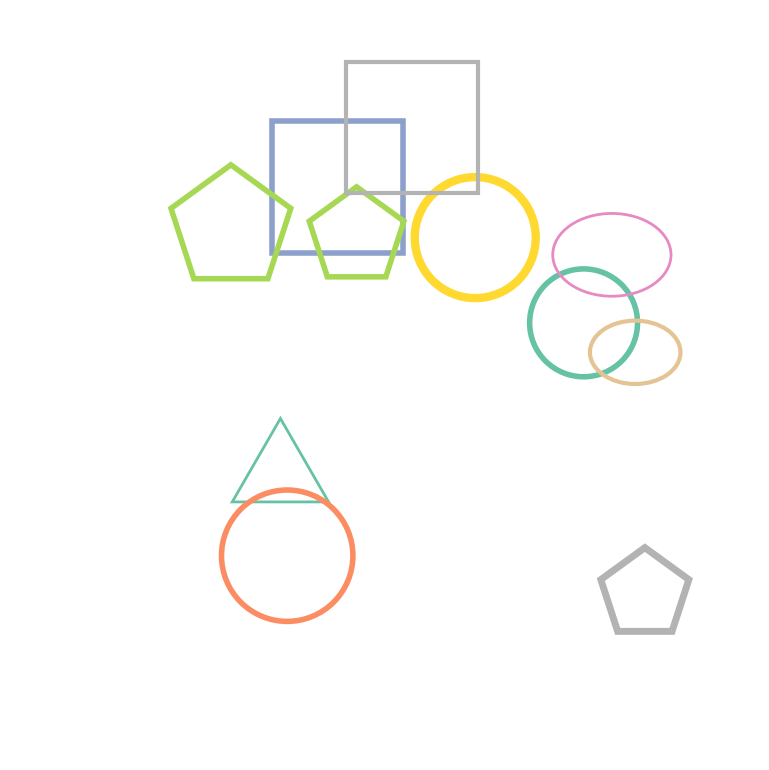[{"shape": "triangle", "thickness": 1, "radius": 0.36, "center": [0.364, 0.384]}, {"shape": "circle", "thickness": 2, "radius": 0.35, "center": [0.758, 0.581]}, {"shape": "circle", "thickness": 2, "radius": 0.43, "center": [0.373, 0.278]}, {"shape": "square", "thickness": 2, "radius": 0.43, "center": [0.438, 0.757]}, {"shape": "oval", "thickness": 1, "radius": 0.38, "center": [0.795, 0.669]}, {"shape": "pentagon", "thickness": 2, "radius": 0.41, "center": [0.3, 0.704]}, {"shape": "pentagon", "thickness": 2, "radius": 0.32, "center": [0.463, 0.693]}, {"shape": "circle", "thickness": 3, "radius": 0.39, "center": [0.617, 0.691]}, {"shape": "oval", "thickness": 1.5, "radius": 0.29, "center": [0.825, 0.542]}, {"shape": "pentagon", "thickness": 2.5, "radius": 0.3, "center": [0.837, 0.229]}, {"shape": "square", "thickness": 1.5, "radius": 0.43, "center": [0.535, 0.834]}]